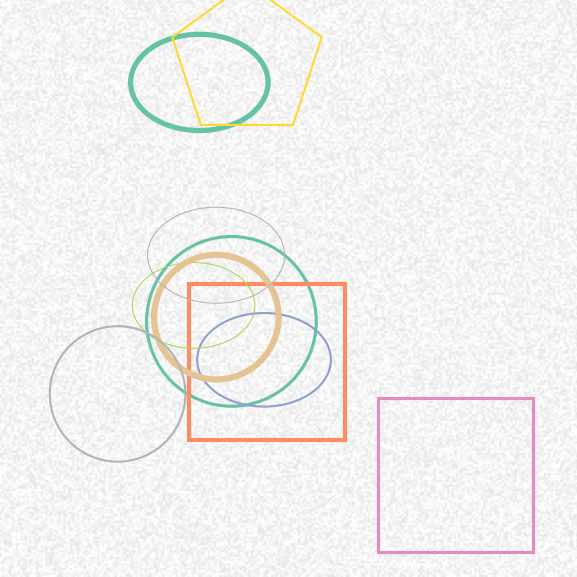[{"shape": "circle", "thickness": 1.5, "radius": 0.73, "center": [0.401, 0.443]}, {"shape": "oval", "thickness": 2.5, "radius": 0.6, "center": [0.345, 0.856]}, {"shape": "square", "thickness": 2, "radius": 0.67, "center": [0.463, 0.372]}, {"shape": "oval", "thickness": 1, "radius": 0.58, "center": [0.457, 0.376]}, {"shape": "square", "thickness": 1.5, "radius": 0.67, "center": [0.788, 0.177]}, {"shape": "oval", "thickness": 0.5, "radius": 0.53, "center": [0.335, 0.47]}, {"shape": "pentagon", "thickness": 1, "radius": 0.68, "center": [0.428, 0.893]}, {"shape": "circle", "thickness": 3, "radius": 0.54, "center": [0.375, 0.45]}, {"shape": "circle", "thickness": 1, "radius": 0.59, "center": [0.204, 0.317]}, {"shape": "oval", "thickness": 0.5, "radius": 0.59, "center": [0.374, 0.557]}]